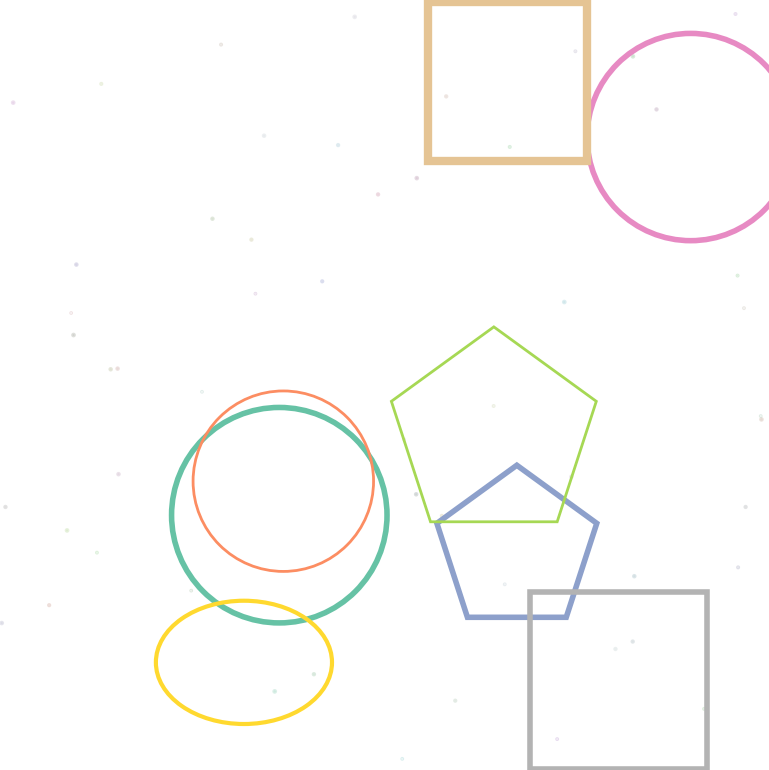[{"shape": "circle", "thickness": 2, "radius": 0.7, "center": [0.363, 0.331]}, {"shape": "circle", "thickness": 1, "radius": 0.59, "center": [0.368, 0.375]}, {"shape": "pentagon", "thickness": 2, "radius": 0.55, "center": [0.671, 0.287]}, {"shape": "circle", "thickness": 2, "radius": 0.67, "center": [0.897, 0.822]}, {"shape": "pentagon", "thickness": 1, "radius": 0.7, "center": [0.641, 0.436]}, {"shape": "oval", "thickness": 1.5, "radius": 0.57, "center": [0.317, 0.14]}, {"shape": "square", "thickness": 3, "radius": 0.52, "center": [0.659, 0.894]}, {"shape": "square", "thickness": 2, "radius": 0.57, "center": [0.803, 0.116]}]